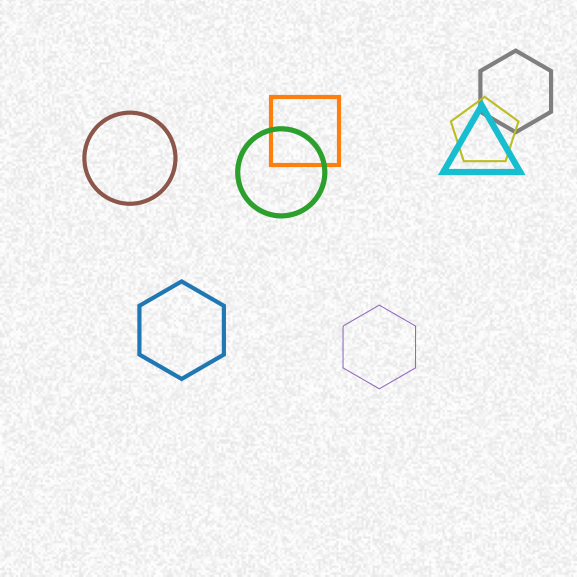[{"shape": "hexagon", "thickness": 2, "radius": 0.42, "center": [0.315, 0.427]}, {"shape": "square", "thickness": 2, "radius": 0.29, "center": [0.528, 0.772]}, {"shape": "circle", "thickness": 2.5, "radius": 0.38, "center": [0.487, 0.701]}, {"shape": "hexagon", "thickness": 0.5, "radius": 0.36, "center": [0.657, 0.398]}, {"shape": "circle", "thickness": 2, "radius": 0.39, "center": [0.225, 0.725]}, {"shape": "hexagon", "thickness": 2, "radius": 0.35, "center": [0.893, 0.841]}, {"shape": "pentagon", "thickness": 1, "radius": 0.31, "center": [0.839, 0.77]}, {"shape": "triangle", "thickness": 3, "radius": 0.38, "center": [0.834, 0.74]}]